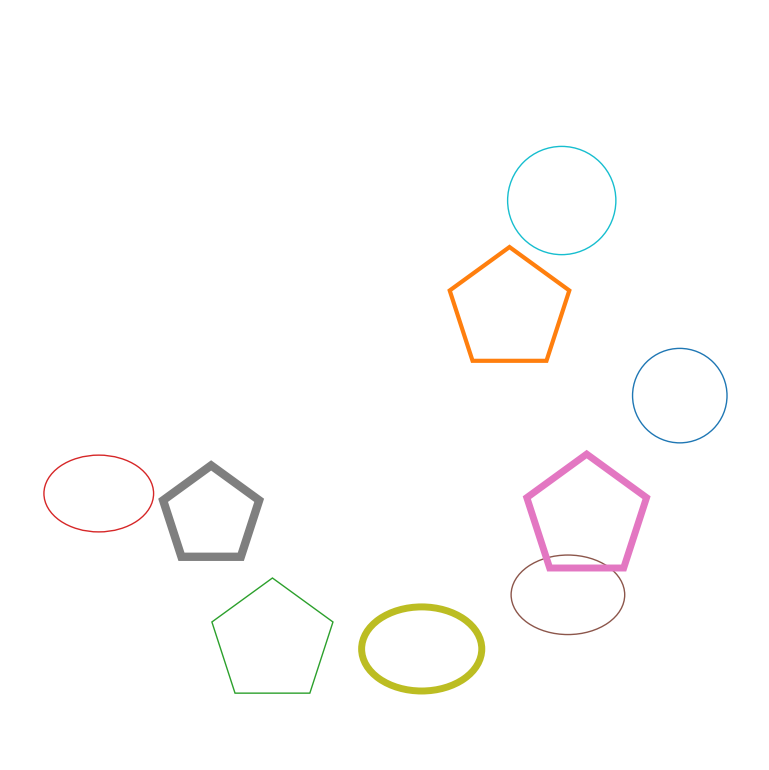[{"shape": "circle", "thickness": 0.5, "radius": 0.31, "center": [0.883, 0.486]}, {"shape": "pentagon", "thickness": 1.5, "radius": 0.41, "center": [0.662, 0.597]}, {"shape": "pentagon", "thickness": 0.5, "radius": 0.41, "center": [0.354, 0.167]}, {"shape": "oval", "thickness": 0.5, "radius": 0.36, "center": [0.128, 0.359]}, {"shape": "oval", "thickness": 0.5, "radius": 0.37, "center": [0.738, 0.228]}, {"shape": "pentagon", "thickness": 2.5, "radius": 0.41, "center": [0.762, 0.328]}, {"shape": "pentagon", "thickness": 3, "radius": 0.33, "center": [0.274, 0.33]}, {"shape": "oval", "thickness": 2.5, "radius": 0.39, "center": [0.548, 0.157]}, {"shape": "circle", "thickness": 0.5, "radius": 0.35, "center": [0.73, 0.74]}]